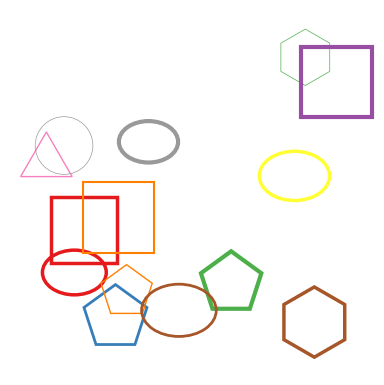[{"shape": "oval", "thickness": 2.5, "radius": 0.41, "center": [0.193, 0.292]}, {"shape": "square", "thickness": 2.5, "radius": 0.43, "center": [0.218, 0.403]}, {"shape": "pentagon", "thickness": 2, "radius": 0.43, "center": [0.3, 0.175]}, {"shape": "pentagon", "thickness": 3, "radius": 0.41, "center": [0.6, 0.265]}, {"shape": "hexagon", "thickness": 0.5, "radius": 0.37, "center": [0.793, 0.851]}, {"shape": "square", "thickness": 3, "radius": 0.46, "center": [0.874, 0.787]}, {"shape": "pentagon", "thickness": 1, "radius": 0.35, "center": [0.329, 0.243]}, {"shape": "square", "thickness": 1.5, "radius": 0.46, "center": [0.307, 0.435]}, {"shape": "oval", "thickness": 2.5, "radius": 0.46, "center": [0.765, 0.543]}, {"shape": "oval", "thickness": 2, "radius": 0.48, "center": [0.465, 0.194]}, {"shape": "hexagon", "thickness": 2.5, "radius": 0.46, "center": [0.816, 0.163]}, {"shape": "triangle", "thickness": 1, "radius": 0.39, "center": [0.12, 0.58]}, {"shape": "oval", "thickness": 3, "radius": 0.38, "center": [0.386, 0.632]}, {"shape": "circle", "thickness": 0.5, "radius": 0.37, "center": [0.166, 0.622]}]